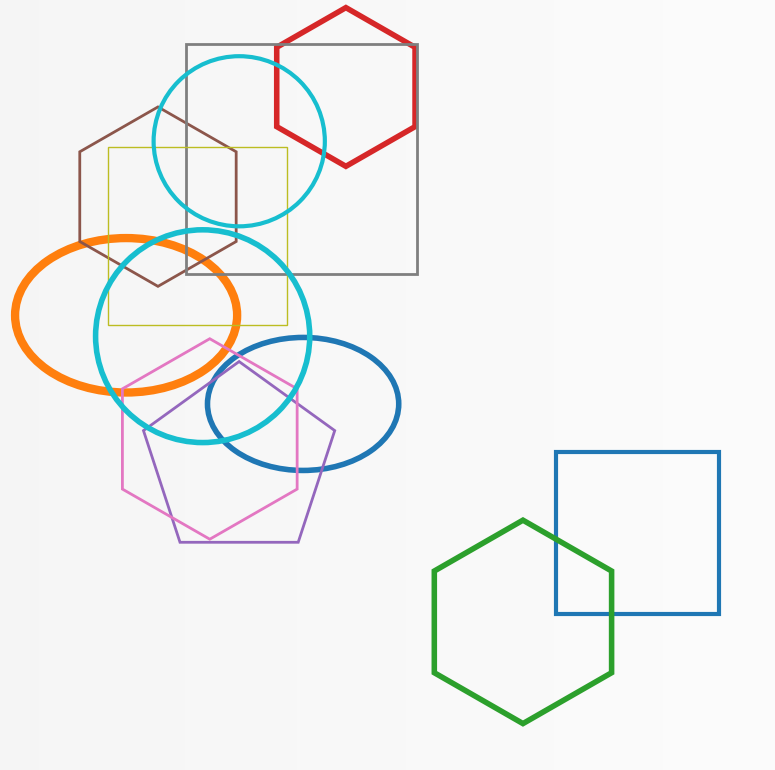[{"shape": "oval", "thickness": 2, "radius": 0.62, "center": [0.391, 0.475]}, {"shape": "square", "thickness": 1.5, "radius": 0.53, "center": [0.823, 0.307]}, {"shape": "oval", "thickness": 3, "radius": 0.72, "center": [0.163, 0.591]}, {"shape": "hexagon", "thickness": 2, "radius": 0.66, "center": [0.675, 0.192]}, {"shape": "hexagon", "thickness": 2, "radius": 0.52, "center": [0.446, 0.887]}, {"shape": "pentagon", "thickness": 1, "radius": 0.65, "center": [0.309, 0.401]}, {"shape": "hexagon", "thickness": 1, "radius": 0.58, "center": [0.204, 0.745]}, {"shape": "hexagon", "thickness": 1, "radius": 0.65, "center": [0.271, 0.43]}, {"shape": "square", "thickness": 1, "radius": 0.74, "center": [0.389, 0.794]}, {"shape": "square", "thickness": 0.5, "radius": 0.58, "center": [0.255, 0.693]}, {"shape": "circle", "thickness": 2, "radius": 0.69, "center": [0.261, 0.563]}, {"shape": "circle", "thickness": 1.5, "radius": 0.55, "center": [0.309, 0.817]}]